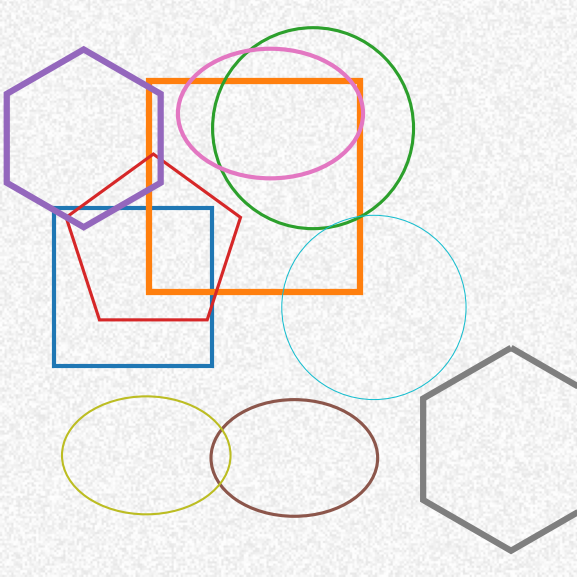[{"shape": "square", "thickness": 2, "radius": 0.69, "center": [0.23, 0.502]}, {"shape": "square", "thickness": 3, "radius": 0.91, "center": [0.441, 0.676]}, {"shape": "circle", "thickness": 1.5, "radius": 0.87, "center": [0.542, 0.777]}, {"shape": "pentagon", "thickness": 1.5, "radius": 0.79, "center": [0.266, 0.574]}, {"shape": "hexagon", "thickness": 3, "radius": 0.77, "center": [0.145, 0.76]}, {"shape": "oval", "thickness": 1.5, "radius": 0.72, "center": [0.51, 0.206]}, {"shape": "oval", "thickness": 2, "radius": 0.8, "center": [0.468, 0.803]}, {"shape": "hexagon", "thickness": 3, "radius": 0.88, "center": [0.885, 0.221]}, {"shape": "oval", "thickness": 1, "radius": 0.73, "center": [0.253, 0.211]}, {"shape": "circle", "thickness": 0.5, "radius": 0.8, "center": [0.647, 0.467]}]